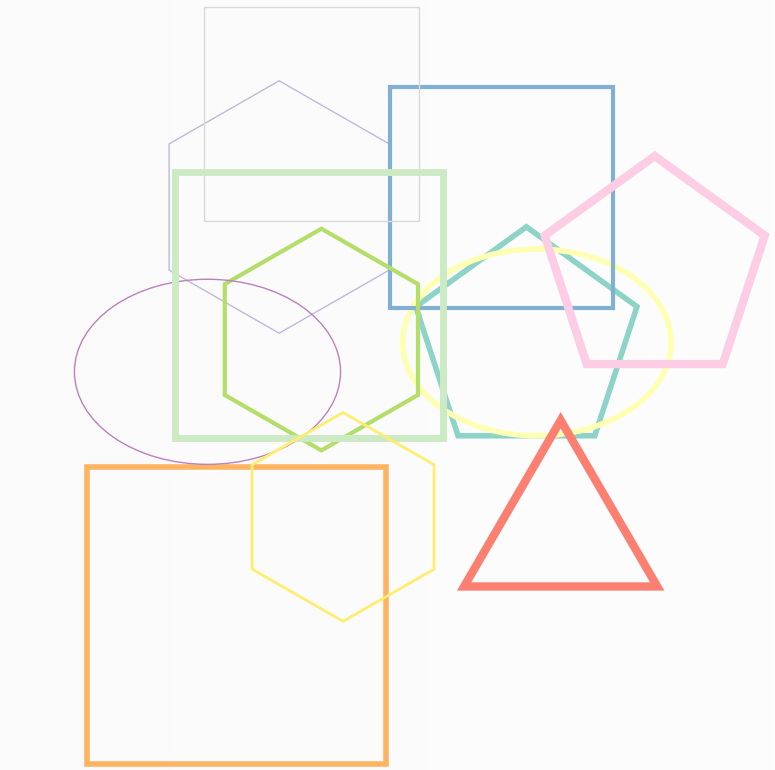[{"shape": "pentagon", "thickness": 2, "radius": 0.75, "center": [0.679, 0.555]}, {"shape": "oval", "thickness": 2, "radius": 0.87, "center": [0.693, 0.555]}, {"shape": "hexagon", "thickness": 0.5, "radius": 0.82, "center": [0.36, 0.731]}, {"shape": "triangle", "thickness": 3, "radius": 0.72, "center": [0.723, 0.31]}, {"shape": "square", "thickness": 1.5, "radius": 0.72, "center": [0.647, 0.743]}, {"shape": "square", "thickness": 2, "radius": 0.96, "center": [0.305, 0.2]}, {"shape": "hexagon", "thickness": 1.5, "radius": 0.72, "center": [0.415, 0.559]}, {"shape": "pentagon", "thickness": 3, "radius": 0.75, "center": [0.845, 0.648]}, {"shape": "square", "thickness": 0.5, "radius": 0.69, "center": [0.402, 0.852]}, {"shape": "oval", "thickness": 0.5, "radius": 0.86, "center": [0.268, 0.517]}, {"shape": "square", "thickness": 2.5, "radius": 0.86, "center": [0.398, 0.604]}, {"shape": "hexagon", "thickness": 1, "radius": 0.68, "center": [0.443, 0.329]}]